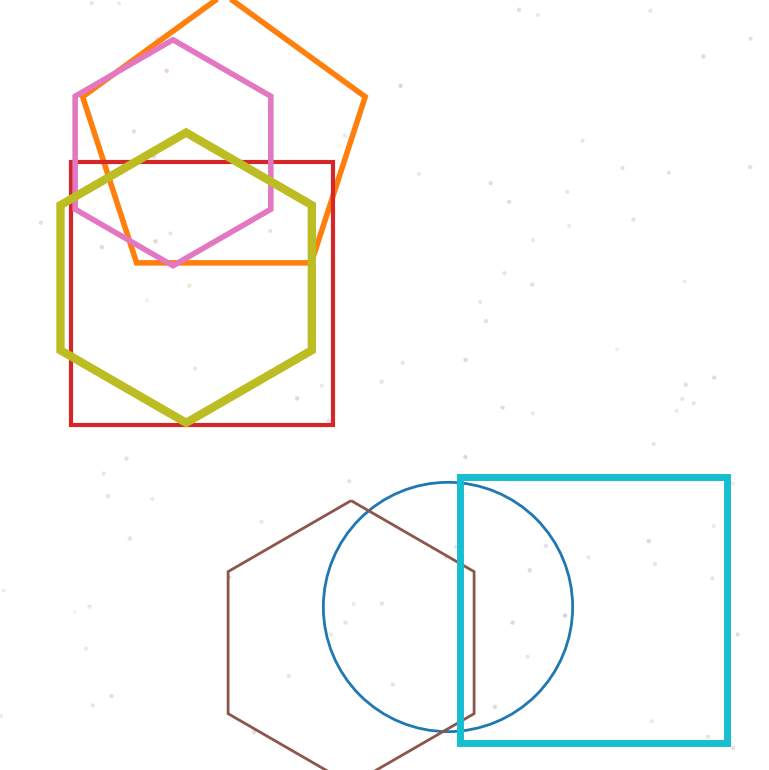[{"shape": "circle", "thickness": 1, "radius": 0.81, "center": [0.582, 0.212]}, {"shape": "pentagon", "thickness": 2, "radius": 0.96, "center": [0.291, 0.815]}, {"shape": "square", "thickness": 1.5, "radius": 0.85, "center": [0.262, 0.619]}, {"shape": "hexagon", "thickness": 1, "radius": 0.92, "center": [0.456, 0.165]}, {"shape": "hexagon", "thickness": 2, "radius": 0.73, "center": [0.225, 0.802]}, {"shape": "hexagon", "thickness": 3, "radius": 0.94, "center": [0.242, 0.639]}, {"shape": "square", "thickness": 2.5, "radius": 0.86, "center": [0.771, 0.208]}]